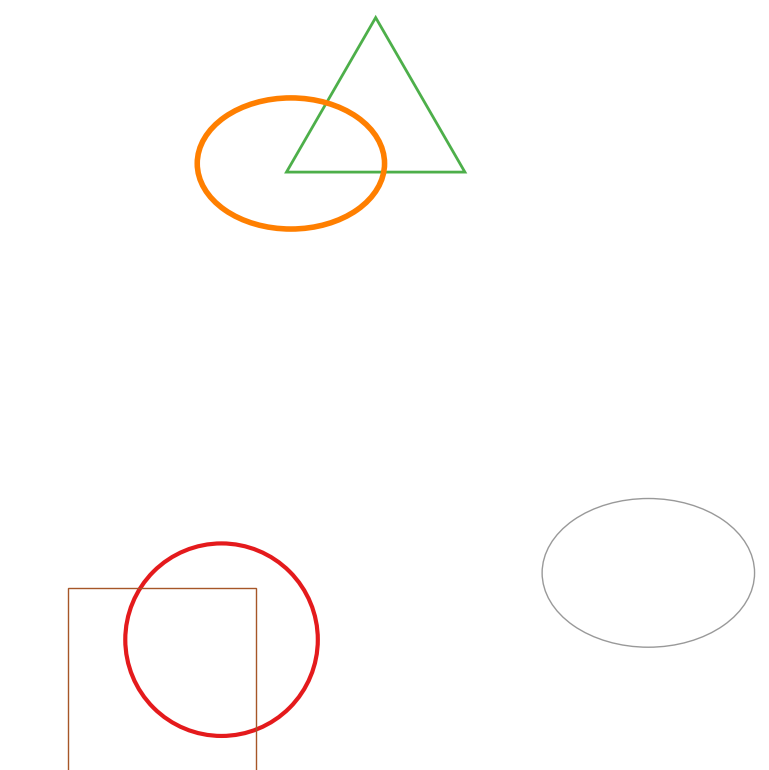[{"shape": "circle", "thickness": 1.5, "radius": 0.63, "center": [0.288, 0.169]}, {"shape": "triangle", "thickness": 1, "radius": 0.67, "center": [0.488, 0.843]}, {"shape": "oval", "thickness": 2, "radius": 0.61, "center": [0.378, 0.788]}, {"shape": "square", "thickness": 0.5, "radius": 0.61, "center": [0.21, 0.114]}, {"shape": "oval", "thickness": 0.5, "radius": 0.69, "center": [0.842, 0.256]}]